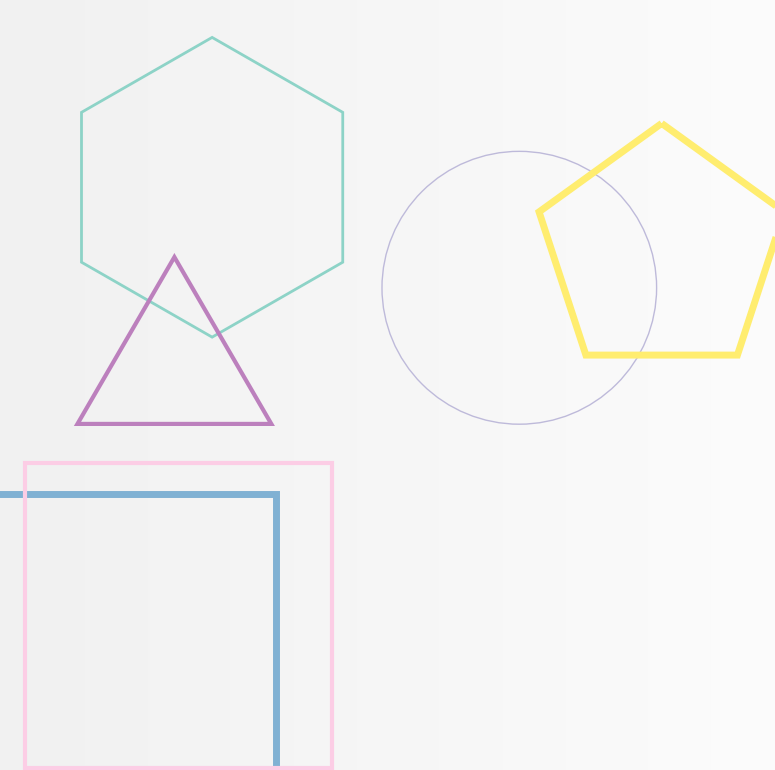[{"shape": "hexagon", "thickness": 1, "radius": 0.97, "center": [0.274, 0.757]}, {"shape": "circle", "thickness": 0.5, "radius": 0.89, "center": [0.67, 0.626]}, {"shape": "square", "thickness": 2.5, "radius": 0.97, "center": [0.161, 0.163]}, {"shape": "square", "thickness": 1.5, "radius": 0.99, "center": [0.231, 0.201]}, {"shape": "triangle", "thickness": 1.5, "radius": 0.72, "center": [0.225, 0.522]}, {"shape": "pentagon", "thickness": 2.5, "radius": 0.83, "center": [0.854, 0.673]}]